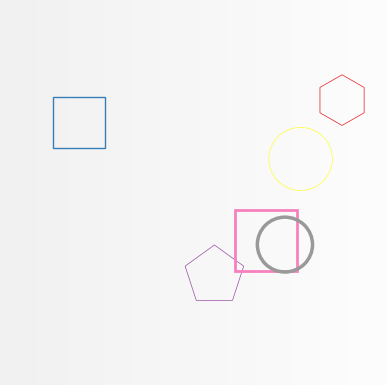[{"shape": "hexagon", "thickness": 0.5, "radius": 0.33, "center": [0.883, 0.74]}, {"shape": "square", "thickness": 1, "radius": 0.34, "center": [0.203, 0.682]}, {"shape": "pentagon", "thickness": 0.5, "radius": 0.4, "center": [0.553, 0.284]}, {"shape": "circle", "thickness": 0.5, "radius": 0.41, "center": [0.776, 0.587]}, {"shape": "square", "thickness": 2, "radius": 0.4, "center": [0.686, 0.375]}, {"shape": "circle", "thickness": 2.5, "radius": 0.36, "center": [0.735, 0.365]}]